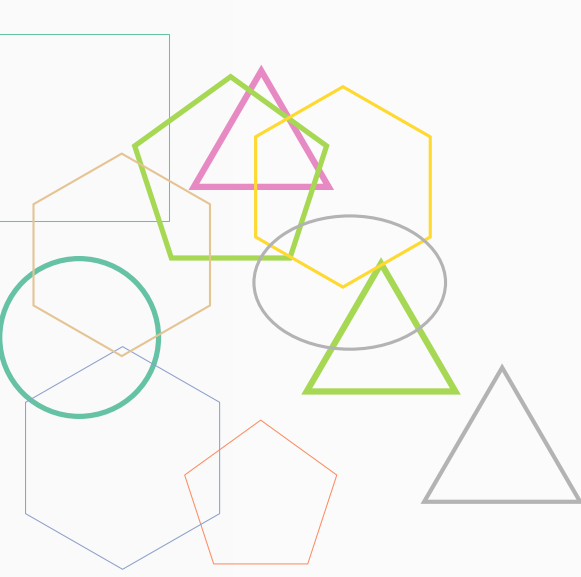[{"shape": "circle", "thickness": 2.5, "radius": 0.68, "center": [0.136, 0.415]}, {"shape": "square", "thickness": 0.5, "radius": 0.81, "center": [0.128, 0.779]}, {"shape": "pentagon", "thickness": 0.5, "radius": 0.69, "center": [0.449, 0.134]}, {"shape": "hexagon", "thickness": 0.5, "radius": 0.96, "center": [0.211, 0.206]}, {"shape": "triangle", "thickness": 3, "radius": 0.67, "center": [0.449, 0.742]}, {"shape": "pentagon", "thickness": 2.5, "radius": 0.87, "center": [0.397, 0.693]}, {"shape": "triangle", "thickness": 3, "radius": 0.74, "center": [0.656, 0.395]}, {"shape": "hexagon", "thickness": 1.5, "radius": 0.87, "center": [0.59, 0.675]}, {"shape": "hexagon", "thickness": 1, "radius": 0.88, "center": [0.209, 0.558]}, {"shape": "oval", "thickness": 1.5, "radius": 0.82, "center": [0.602, 0.51]}, {"shape": "triangle", "thickness": 2, "radius": 0.77, "center": [0.864, 0.208]}]